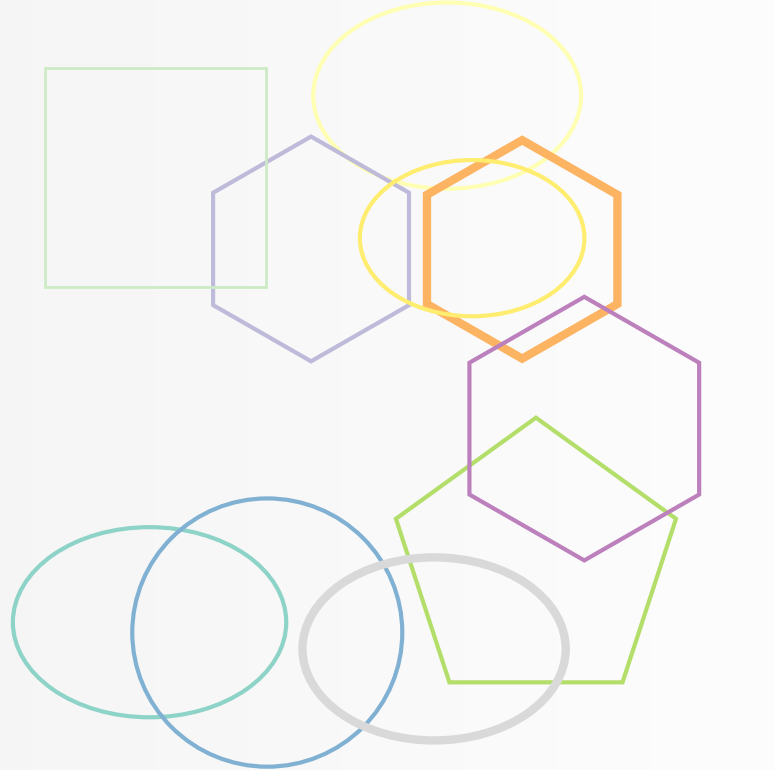[{"shape": "oval", "thickness": 1.5, "radius": 0.88, "center": [0.193, 0.192]}, {"shape": "oval", "thickness": 1.5, "radius": 0.86, "center": [0.577, 0.876]}, {"shape": "hexagon", "thickness": 1.5, "radius": 0.73, "center": [0.401, 0.677]}, {"shape": "circle", "thickness": 1.5, "radius": 0.87, "center": [0.345, 0.179]}, {"shape": "hexagon", "thickness": 3, "radius": 0.71, "center": [0.674, 0.676]}, {"shape": "pentagon", "thickness": 1.5, "radius": 0.95, "center": [0.692, 0.268]}, {"shape": "oval", "thickness": 3, "radius": 0.85, "center": [0.56, 0.157]}, {"shape": "hexagon", "thickness": 1.5, "radius": 0.86, "center": [0.754, 0.443]}, {"shape": "square", "thickness": 1, "radius": 0.71, "center": [0.201, 0.769]}, {"shape": "oval", "thickness": 1.5, "radius": 0.72, "center": [0.609, 0.691]}]